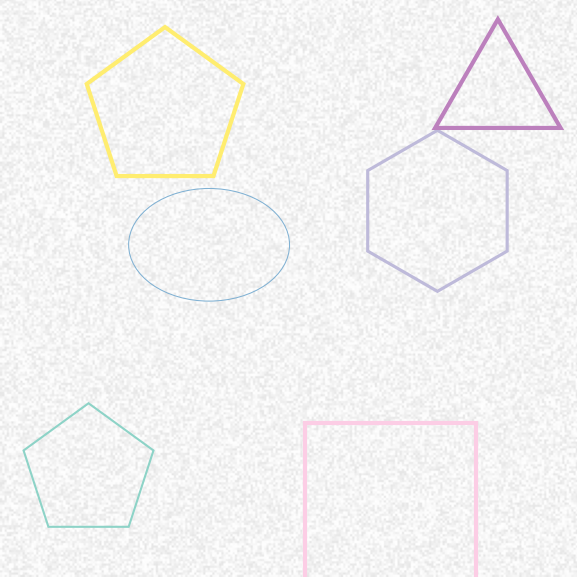[{"shape": "pentagon", "thickness": 1, "radius": 0.59, "center": [0.153, 0.183]}, {"shape": "hexagon", "thickness": 1.5, "radius": 0.7, "center": [0.757, 0.634]}, {"shape": "oval", "thickness": 0.5, "radius": 0.7, "center": [0.362, 0.575]}, {"shape": "square", "thickness": 2, "radius": 0.74, "center": [0.676, 0.117]}, {"shape": "triangle", "thickness": 2, "radius": 0.63, "center": [0.862, 0.84]}, {"shape": "pentagon", "thickness": 2, "radius": 0.71, "center": [0.286, 0.81]}]